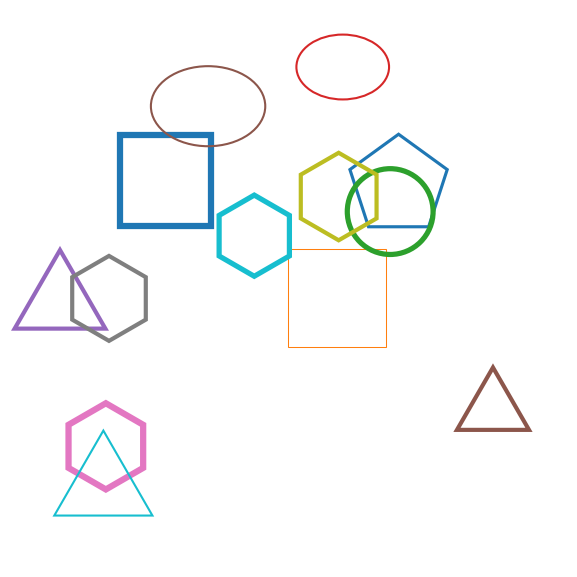[{"shape": "square", "thickness": 3, "radius": 0.39, "center": [0.286, 0.686]}, {"shape": "pentagon", "thickness": 1.5, "radius": 0.44, "center": [0.69, 0.678]}, {"shape": "square", "thickness": 0.5, "radius": 0.42, "center": [0.584, 0.483]}, {"shape": "circle", "thickness": 2.5, "radius": 0.37, "center": [0.676, 0.633]}, {"shape": "oval", "thickness": 1, "radius": 0.4, "center": [0.593, 0.883]}, {"shape": "triangle", "thickness": 2, "radius": 0.45, "center": [0.104, 0.475]}, {"shape": "triangle", "thickness": 2, "radius": 0.36, "center": [0.854, 0.291]}, {"shape": "oval", "thickness": 1, "radius": 0.5, "center": [0.36, 0.815]}, {"shape": "hexagon", "thickness": 3, "radius": 0.37, "center": [0.183, 0.226]}, {"shape": "hexagon", "thickness": 2, "radius": 0.37, "center": [0.189, 0.482]}, {"shape": "hexagon", "thickness": 2, "radius": 0.38, "center": [0.586, 0.659]}, {"shape": "triangle", "thickness": 1, "radius": 0.49, "center": [0.179, 0.155]}, {"shape": "hexagon", "thickness": 2.5, "radius": 0.35, "center": [0.44, 0.591]}]